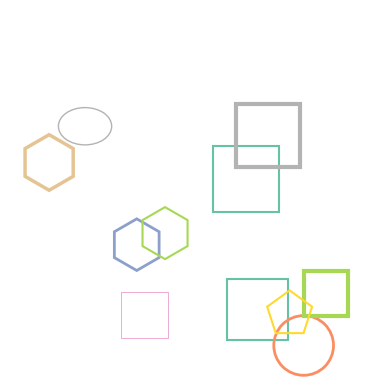[{"shape": "square", "thickness": 1.5, "radius": 0.43, "center": [0.638, 0.534]}, {"shape": "square", "thickness": 1.5, "radius": 0.4, "center": [0.669, 0.196]}, {"shape": "circle", "thickness": 2, "radius": 0.39, "center": [0.789, 0.103]}, {"shape": "hexagon", "thickness": 2, "radius": 0.34, "center": [0.355, 0.364]}, {"shape": "square", "thickness": 0.5, "radius": 0.3, "center": [0.375, 0.182]}, {"shape": "hexagon", "thickness": 1.5, "radius": 0.34, "center": [0.429, 0.395]}, {"shape": "square", "thickness": 3, "radius": 0.29, "center": [0.846, 0.237]}, {"shape": "pentagon", "thickness": 1.5, "radius": 0.31, "center": [0.752, 0.184]}, {"shape": "hexagon", "thickness": 2.5, "radius": 0.36, "center": [0.128, 0.578]}, {"shape": "square", "thickness": 3, "radius": 0.41, "center": [0.696, 0.648]}, {"shape": "oval", "thickness": 1, "radius": 0.35, "center": [0.221, 0.672]}]